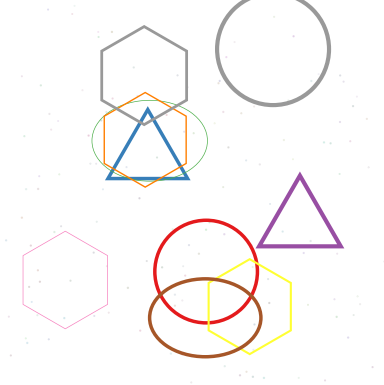[{"shape": "circle", "thickness": 2.5, "radius": 0.67, "center": [0.535, 0.295]}, {"shape": "triangle", "thickness": 2.5, "radius": 0.6, "center": [0.384, 0.596]}, {"shape": "oval", "thickness": 0.5, "radius": 0.75, "center": [0.389, 0.634]}, {"shape": "triangle", "thickness": 3, "radius": 0.61, "center": [0.779, 0.421]}, {"shape": "hexagon", "thickness": 1, "radius": 0.61, "center": [0.377, 0.637]}, {"shape": "hexagon", "thickness": 1.5, "radius": 0.62, "center": [0.649, 0.204]}, {"shape": "oval", "thickness": 2.5, "radius": 0.72, "center": [0.533, 0.175]}, {"shape": "hexagon", "thickness": 0.5, "radius": 0.63, "center": [0.17, 0.273]}, {"shape": "hexagon", "thickness": 2, "radius": 0.64, "center": [0.374, 0.804]}, {"shape": "circle", "thickness": 3, "radius": 0.73, "center": [0.709, 0.872]}]